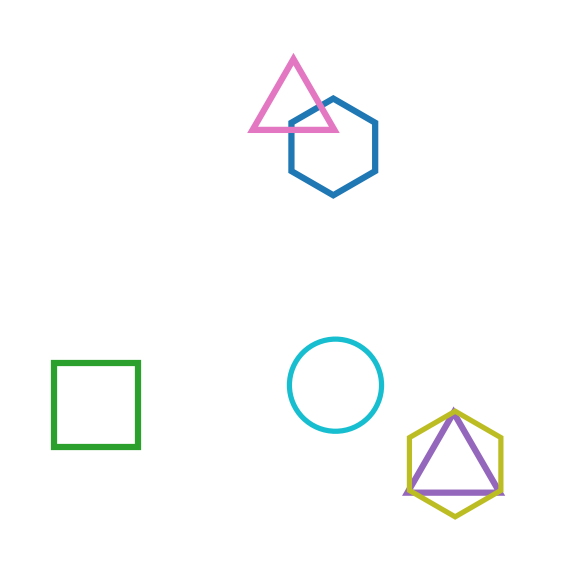[{"shape": "hexagon", "thickness": 3, "radius": 0.42, "center": [0.577, 0.745]}, {"shape": "square", "thickness": 3, "radius": 0.37, "center": [0.166, 0.298]}, {"shape": "triangle", "thickness": 3, "radius": 0.46, "center": [0.785, 0.192]}, {"shape": "triangle", "thickness": 3, "radius": 0.41, "center": [0.508, 0.815]}, {"shape": "hexagon", "thickness": 2.5, "radius": 0.46, "center": [0.788, 0.196]}, {"shape": "circle", "thickness": 2.5, "radius": 0.4, "center": [0.581, 0.332]}]